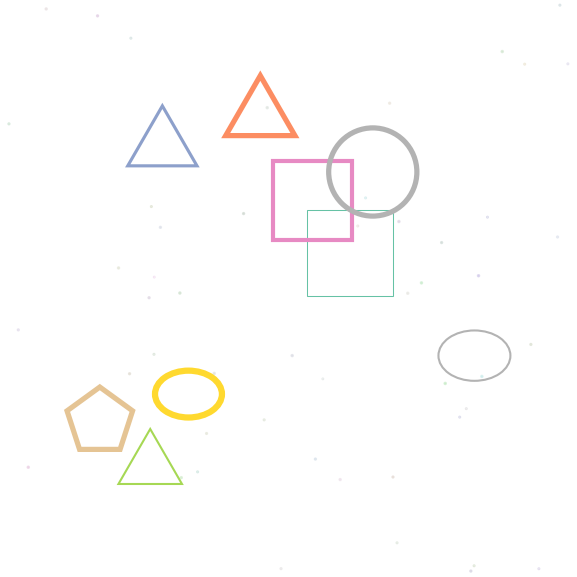[{"shape": "square", "thickness": 0.5, "radius": 0.37, "center": [0.606, 0.562]}, {"shape": "triangle", "thickness": 2.5, "radius": 0.35, "center": [0.451, 0.799]}, {"shape": "triangle", "thickness": 1.5, "radius": 0.35, "center": [0.281, 0.747]}, {"shape": "square", "thickness": 2, "radius": 0.34, "center": [0.541, 0.652]}, {"shape": "triangle", "thickness": 1, "radius": 0.32, "center": [0.26, 0.193]}, {"shape": "oval", "thickness": 3, "radius": 0.29, "center": [0.326, 0.317]}, {"shape": "pentagon", "thickness": 2.5, "radius": 0.3, "center": [0.173, 0.269]}, {"shape": "oval", "thickness": 1, "radius": 0.31, "center": [0.822, 0.383]}, {"shape": "circle", "thickness": 2.5, "radius": 0.38, "center": [0.646, 0.701]}]